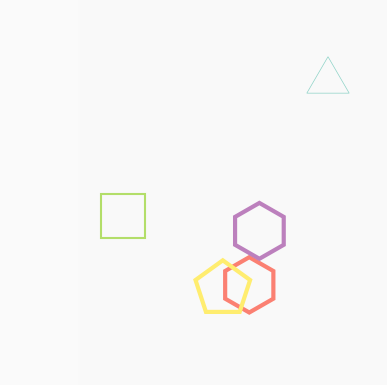[{"shape": "triangle", "thickness": 0.5, "radius": 0.32, "center": [0.846, 0.79]}, {"shape": "hexagon", "thickness": 3, "radius": 0.36, "center": [0.643, 0.26]}, {"shape": "square", "thickness": 1.5, "radius": 0.29, "center": [0.318, 0.44]}, {"shape": "hexagon", "thickness": 3, "radius": 0.36, "center": [0.669, 0.4]}, {"shape": "pentagon", "thickness": 3, "radius": 0.37, "center": [0.575, 0.25]}]